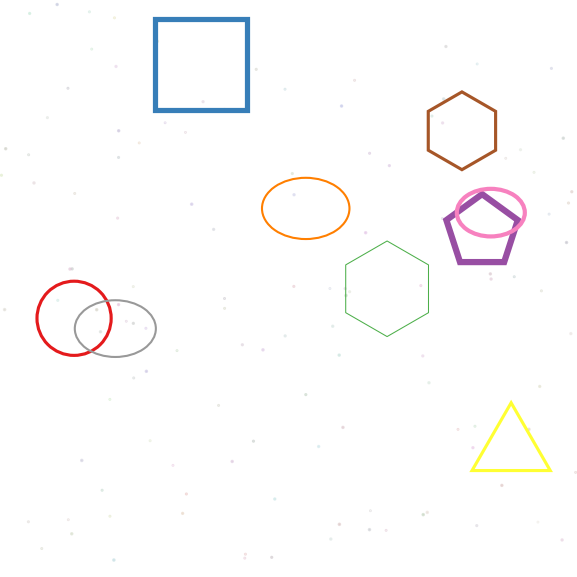[{"shape": "circle", "thickness": 1.5, "radius": 0.32, "center": [0.128, 0.448]}, {"shape": "square", "thickness": 2.5, "radius": 0.4, "center": [0.348, 0.887]}, {"shape": "hexagon", "thickness": 0.5, "radius": 0.41, "center": [0.67, 0.499]}, {"shape": "pentagon", "thickness": 3, "radius": 0.33, "center": [0.835, 0.598]}, {"shape": "oval", "thickness": 1, "radius": 0.38, "center": [0.529, 0.638]}, {"shape": "triangle", "thickness": 1.5, "radius": 0.39, "center": [0.885, 0.223]}, {"shape": "hexagon", "thickness": 1.5, "radius": 0.34, "center": [0.8, 0.773]}, {"shape": "oval", "thickness": 2, "radius": 0.29, "center": [0.85, 0.631]}, {"shape": "oval", "thickness": 1, "radius": 0.35, "center": [0.2, 0.43]}]